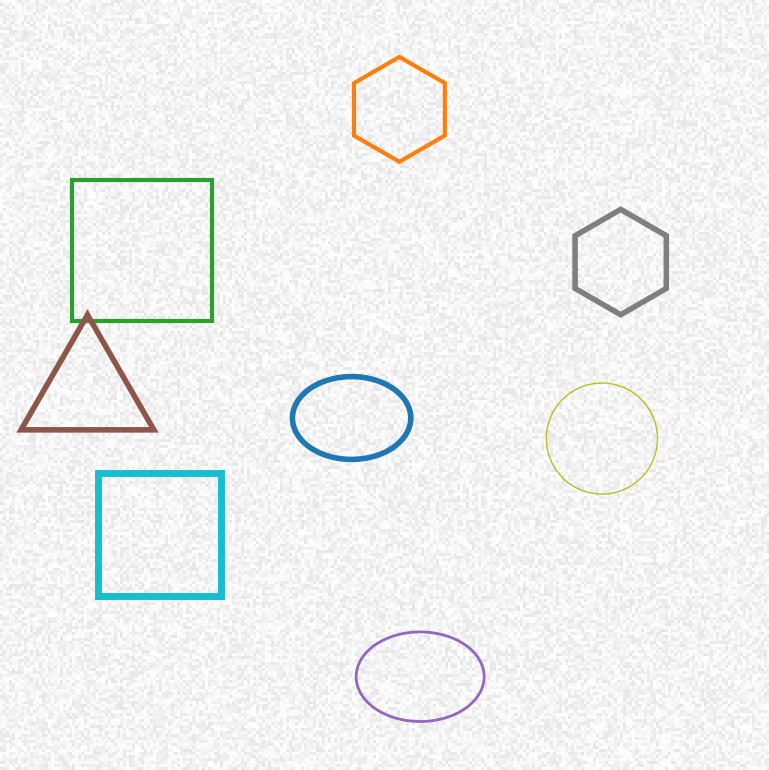[{"shape": "oval", "thickness": 2, "radius": 0.38, "center": [0.457, 0.457]}, {"shape": "hexagon", "thickness": 1.5, "radius": 0.34, "center": [0.519, 0.858]}, {"shape": "square", "thickness": 1.5, "radius": 0.46, "center": [0.184, 0.675]}, {"shape": "oval", "thickness": 1, "radius": 0.42, "center": [0.546, 0.121]}, {"shape": "triangle", "thickness": 2, "radius": 0.5, "center": [0.114, 0.492]}, {"shape": "hexagon", "thickness": 2, "radius": 0.34, "center": [0.806, 0.66]}, {"shape": "circle", "thickness": 0.5, "radius": 0.36, "center": [0.782, 0.43]}, {"shape": "square", "thickness": 2.5, "radius": 0.4, "center": [0.207, 0.306]}]